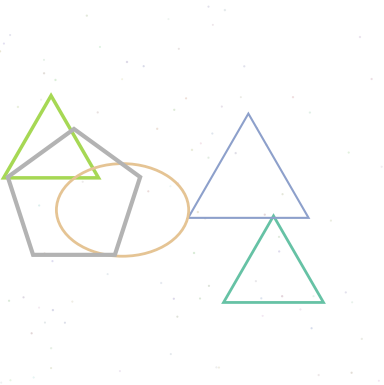[{"shape": "triangle", "thickness": 2, "radius": 0.75, "center": [0.71, 0.289]}, {"shape": "triangle", "thickness": 1.5, "radius": 0.9, "center": [0.645, 0.524]}, {"shape": "triangle", "thickness": 2.5, "radius": 0.71, "center": [0.133, 0.609]}, {"shape": "oval", "thickness": 2, "radius": 0.86, "center": [0.318, 0.455]}, {"shape": "pentagon", "thickness": 3, "radius": 0.9, "center": [0.192, 0.484]}]